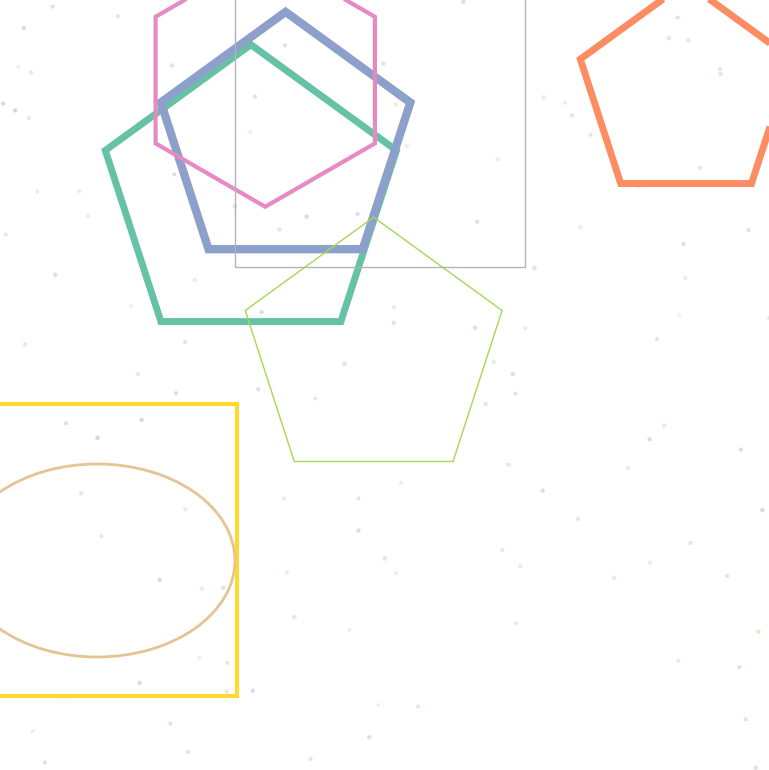[{"shape": "pentagon", "thickness": 2.5, "radius": 0.99, "center": [0.326, 0.743]}, {"shape": "pentagon", "thickness": 2.5, "radius": 0.72, "center": [0.891, 0.879]}, {"shape": "pentagon", "thickness": 3, "radius": 0.85, "center": [0.371, 0.814]}, {"shape": "hexagon", "thickness": 1.5, "radius": 0.82, "center": [0.344, 0.896]}, {"shape": "pentagon", "thickness": 0.5, "radius": 0.88, "center": [0.485, 0.543]}, {"shape": "square", "thickness": 1.5, "radius": 0.95, "center": [0.118, 0.286]}, {"shape": "oval", "thickness": 1, "radius": 0.9, "center": [0.126, 0.272]}, {"shape": "square", "thickness": 0.5, "radius": 0.94, "center": [0.493, 0.842]}]